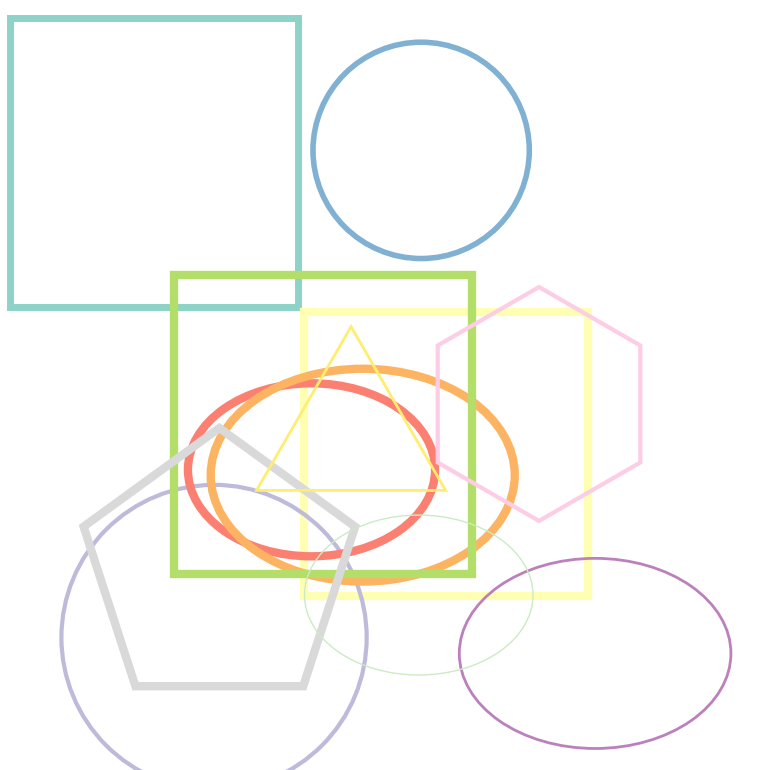[{"shape": "square", "thickness": 2.5, "radius": 0.94, "center": [0.2, 0.789]}, {"shape": "square", "thickness": 3, "radius": 0.92, "center": [0.579, 0.41]}, {"shape": "circle", "thickness": 1.5, "radius": 0.99, "center": [0.278, 0.172]}, {"shape": "oval", "thickness": 3, "radius": 0.8, "center": [0.405, 0.39]}, {"shape": "circle", "thickness": 2, "radius": 0.7, "center": [0.547, 0.805]}, {"shape": "oval", "thickness": 3, "radius": 0.99, "center": [0.471, 0.383]}, {"shape": "square", "thickness": 3, "radius": 0.97, "center": [0.42, 0.449]}, {"shape": "hexagon", "thickness": 1.5, "radius": 0.76, "center": [0.7, 0.475]}, {"shape": "pentagon", "thickness": 3, "radius": 0.93, "center": [0.285, 0.259]}, {"shape": "oval", "thickness": 1, "radius": 0.88, "center": [0.773, 0.151]}, {"shape": "oval", "thickness": 0.5, "radius": 0.74, "center": [0.544, 0.227]}, {"shape": "triangle", "thickness": 1, "radius": 0.71, "center": [0.456, 0.434]}]